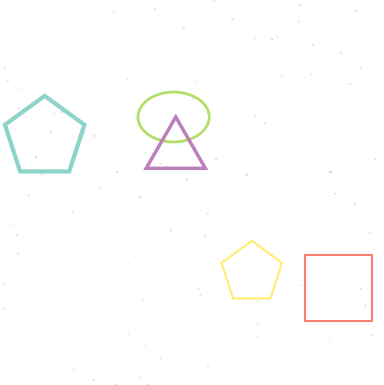[{"shape": "pentagon", "thickness": 3, "radius": 0.54, "center": [0.116, 0.642]}, {"shape": "square", "thickness": 1.5, "radius": 0.43, "center": [0.879, 0.252]}, {"shape": "oval", "thickness": 2, "radius": 0.46, "center": [0.451, 0.696]}, {"shape": "triangle", "thickness": 2.5, "radius": 0.44, "center": [0.457, 0.607]}, {"shape": "pentagon", "thickness": 1.5, "radius": 0.41, "center": [0.654, 0.292]}]